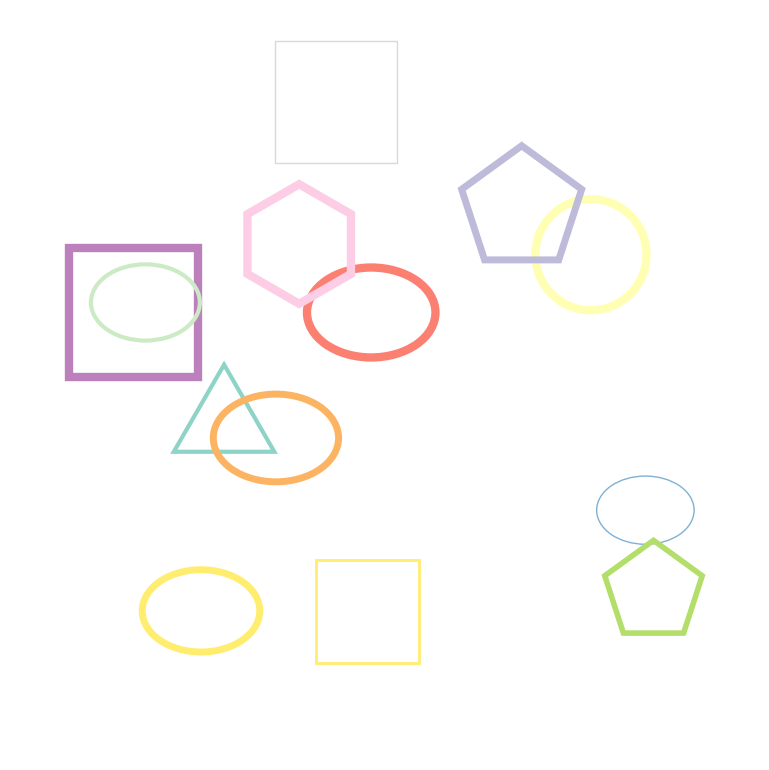[{"shape": "triangle", "thickness": 1.5, "radius": 0.38, "center": [0.291, 0.451]}, {"shape": "circle", "thickness": 3, "radius": 0.36, "center": [0.767, 0.669]}, {"shape": "pentagon", "thickness": 2.5, "radius": 0.41, "center": [0.677, 0.729]}, {"shape": "oval", "thickness": 3, "radius": 0.42, "center": [0.482, 0.594]}, {"shape": "oval", "thickness": 0.5, "radius": 0.32, "center": [0.838, 0.337]}, {"shape": "oval", "thickness": 2.5, "radius": 0.41, "center": [0.358, 0.431]}, {"shape": "pentagon", "thickness": 2, "radius": 0.33, "center": [0.849, 0.232]}, {"shape": "hexagon", "thickness": 3, "radius": 0.39, "center": [0.389, 0.683]}, {"shape": "square", "thickness": 0.5, "radius": 0.4, "center": [0.437, 0.867]}, {"shape": "square", "thickness": 3, "radius": 0.42, "center": [0.173, 0.594]}, {"shape": "oval", "thickness": 1.5, "radius": 0.35, "center": [0.189, 0.607]}, {"shape": "oval", "thickness": 2.5, "radius": 0.38, "center": [0.261, 0.207]}, {"shape": "square", "thickness": 1, "radius": 0.33, "center": [0.478, 0.206]}]